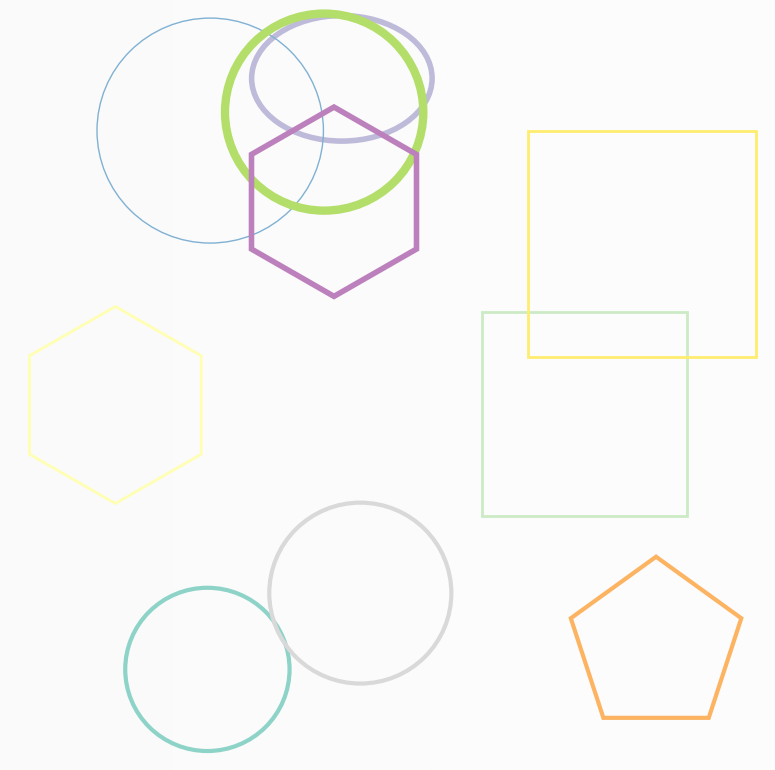[{"shape": "circle", "thickness": 1.5, "radius": 0.53, "center": [0.268, 0.131]}, {"shape": "hexagon", "thickness": 1, "radius": 0.64, "center": [0.149, 0.474]}, {"shape": "oval", "thickness": 2, "radius": 0.58, "center": [0.441, 0.898]}, {"shape": "circle", "thickness": 0.5, "radius": 0.73, "center": [0.271, 0.83]}, {"shape": "pentagon", "thickness": 1.5, "radius": 0.58, "center": [0.847, 0.161]}, {"shape": "circle", "thickness": 3, "radius": 0.64, "center": [0.418, 0.854]}, {"shape": "circle", "thickness": 1.5, "radius": 0.59, "center": [0.465, 0.23]}, {"shape": "hexagon", "thickness": 2, "radius": 0.61, "center": [0.431, 0.738]}, {"shape": "square", "thickness": 1, "radius": 0.66, "center": [0.754, 0.462]}, {"shape": "square", "thickness": 1, "radius": 0.73, "center": [0.828, 0.683]}]